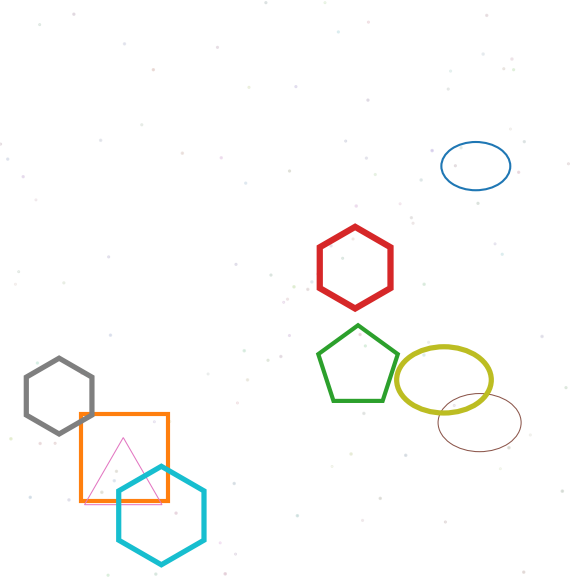[{"shape": "oval", "thickness": 1, "radius": 0.3, "center": [0.824, 0.711]}, {"shape": "square", "thickness": 2, "radius": 0.38, "center": [0.215, 0.206]}, {"shape": "pentagon", "thickness": 2, "radius": 0.36, "center": [0.62, 0.364]}, {"shape": "hexagon", "thickness": 3, "radius": 0.35, "center": [0.615, 0.536]}, {"shape": "oval", "thickness": 0.5, "radius": 0.36, "center": [0.83, 0.267]}, {"shape": "triangle", "thickness": 0.5, "radius": 0.39, "center": [0.213, 0.164]}, {"shape": "hexagon", "thickness": 2.5, "radius": 0.33, "center": [0.102, 0.313]}, {"shape": "oval", "thickness": 2.5, "radius": 0.41, "center": [0.769, 0.341]}, {"shape": "hexagon", "thickness": 2.5, "radius": 0.43, "center": [0.279, 0.106]}]